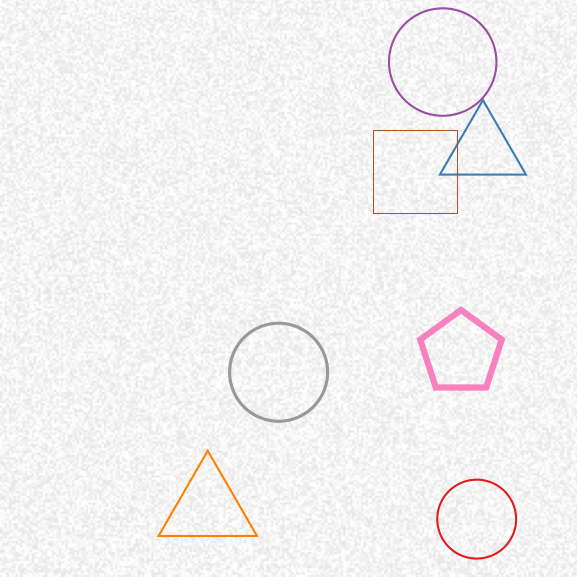[{"shape": "circle", "thickness": 1, "radius": 0.34, "center": [0.825, 0.1]}, {"shape": "triangle", "thickness": 1, "radius": 0.43, "center": [0.836, 0.74]}, {"shape": "circle", "thickness": 1, "radius": 0.47, "center": [0.767, 0.892]}, {"shape": "triangle", "thickness": 1, "radius": 0.49, "center": [0.36, 0.12]}, {"shape": "square", "thickness": 0.5, "radius": 0.36, "center": [0.719, 0.702]}, {"shape": "pentagon", "thickness": 3, "radius": 0.37, "center": [0.798, 0.388]}, {"shape": "circle", "thickness": 1.5, "radius": 0.42, "center": [0.482, 0.355]}]